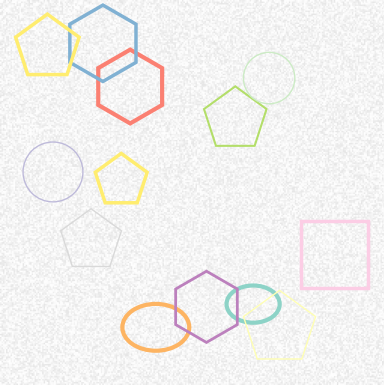[{"shape": "oval", "thickness": 3, "radius": 0.35, "center": [0.657, 0.21]}, {"shape": "pentagon", "thickness": 1, "radius": 0.49, "center": [0.726, 0.147]}, {"shape": "circle", "thickness": 1, "radius": 0.39, "center": [0.138, 0.553]}, {"shape": "hexagon", "thickness": 3, "radius": 0.48, "center": [0.338, 0.775]}, {"shape": "hexagon", "thickness": 2.5, "radius": 0.5, "center": [0.267, 0.888]}, {"shape": "oval", "thickness": 3, "radius": 0.43, "center": [0.405, 0.15]}, {"shape": "pentagon", "thickness": 1.5, "radius": 0.43, "center": [0.611, 0.69]}, {"shape": "square", "thickness": 2.5, "radius": 0.43, "center": [0.869, 0.339]}, {"shape": "pentagon", "thickness": 1, "radius": 0.41, "center": [0.237, 0.375]}, {"shape": "hexagon", "thickness": 2, "radius": 0.46, "center": [0.536, 0.203]}, {"shape": "circle", "thickness": 1, "radius": 0.33, "center": [0.699, 0.797]}, {"shape": "pentagon", "thickness": 2.5, "radius": 0.35, "center": [0.315, 0.531]}, {"shape": "pentagon", "thickness": 2.5, "radius": 0.43, "center": [0.123, 0.876]}]